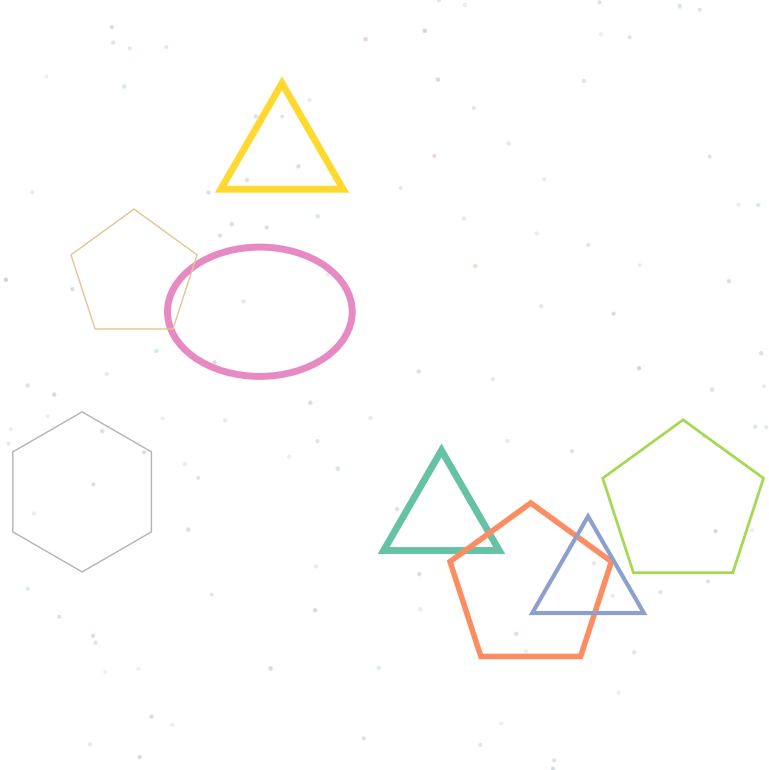[{"shape": "triangle", "thickness": 2.5, "radius": 0.43, "center": [0.573, 0.328]}, {"shape": "pentagon", "thickness": 2, "radius": 0.55, "center": [0.689, 0.237]}, {"shape": "triangle", "thickness": 1.5, "radius": 0.42, "center": [0.764, 0.246]}, {"shape": "oval", "thickness": 2.5, "radius": 0.6, "center": [0.337, 0.595]}, {"shape": "pentagon", "thickness": 1, "radius": 0.55, "center": [0.887, 0.345]}, {"shape": "triangle", "thickness": 2.5, "radius": 0.46, "center": [0.366, 0.8]}, {"shape": "pentagon", "thickness": 0.5, "radius": 0.43, "center": [0.174, 0.642]}, {"shape": "hexagon", "thickness": 0.5, "radius": 0.52, "center": [0.107, 0.361]}]